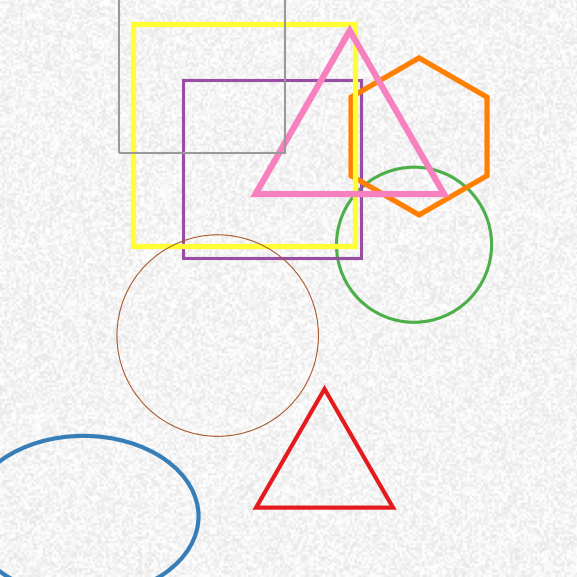[{"shape": "triangle", "thickness": 2, "radius": 0.68, "center": [0.562, 0.189]}, {"shape": "oval", "thickness": 2, "radius": 1.0, "center": [0.145, 0.105]}, {"shape": "circle", "thickness": 1.5, "radius": 0.67, "center": [0.717, 0.575]}, {"shape": "square", "thickness": 1.5, "radius": 0.77, "center": [0.471, 0.707]}, {"shape": "hexagon", "thickness": 2.5, "radius": 0.68, "center": [0.726, 0.763]}, {"shape": "square", "thickness": 2.5, "radius": 0.96, "center": [0.423, 0.766]}, {"shape": "circle", "thickness": 0.5, "radius": 0.87, "center": [0.377, 0.418]}, {"shape": "triangle", "thickness": 3, "radius": 0.94, "center": [0.606, 0.757]}, {"shape": "square", "thickness": 1, "radius": 0.72, "center": [0.35, 0.878]}]